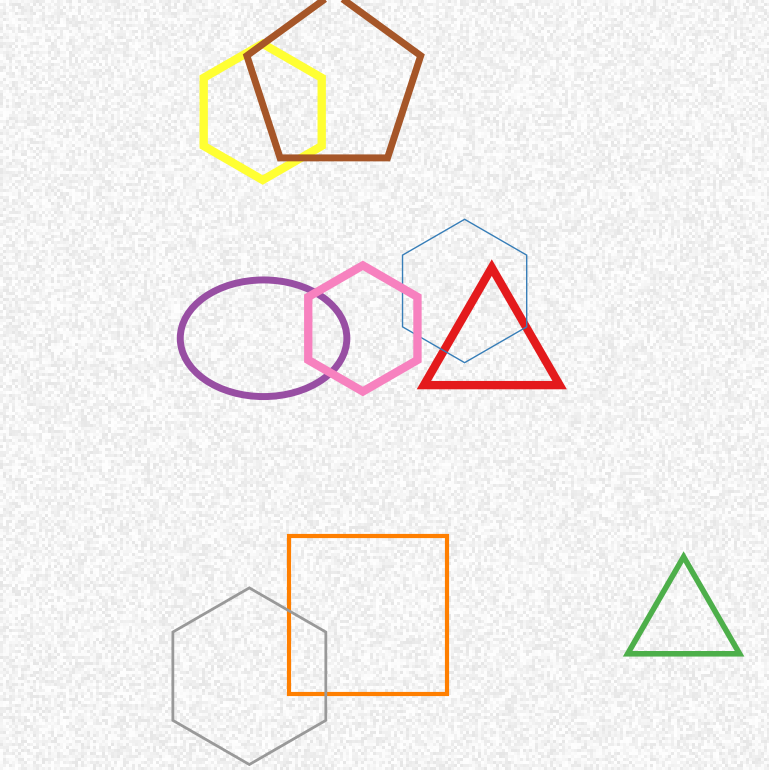[{"shape": "triangle", "thickness": 3, "radius": 0.51, "center": [0.639, 0.551]}, {"shape": "hexagon", "thickness": 0.5, "radius": 0.47, "center": [0.603, 0.622]}, {"shape": "triangle", "thickness": 2, "radius": 0.42, "center": [0.888, 0.193]}, {"shape": "oval", "thickness": 2.5, "radius": 0.54, "center": [0.342, 0.561]}, {"shape": "square", "thickness": 1.5, "radius": 0.51, "center": [0.478, 0.202]}, {"shape": "hexagon", "thickness": 3, "radius": 0.44, "center": [0.341, 0.855]}, {"shape": "pentagon", "thickness": 2.5, "radius": 0.59, "center": [0.434, 0.891]}, {"shape": "hexagon", "thickness": 3, "radius": 0.41, "center": [0.471, 0.573]}, {"shape": "hexagon", "thickness": 1, "radius": 0.57, "center": [0.324, 0.122]}]